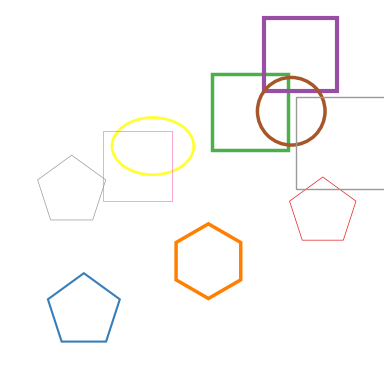[{"shape": "pentagon", "thickness": 0.5, "radius": 0.45, "center": [0.838, 0.45]}, {"shape": "pentagon", "thickness": 1.5, "radius": 0.49, "center": [0.218, 0.192]}, {"shape": "square", "thickness": 2.5, "radius": 0.49, "center": [0.649, 0.709]}, {"shape": "square", "thickness": 3, "radius": 0.47, "center": [0.779, 0.858]}, {"shape": "hexagon", "thickness": 2.5, "radius": 0.48, "center": [0.541, 0.322]}, {"shape": "oval", "thickness": 2, "radius": 0.53, "center": [0.397, 0.62]}, {"shape": "circle", "thickness": 2.5, "radius": 0.44, "center": [0.756, 0.711]}, {"shape": "square", "thickness": 0.5, "radius": 0.45, "center": [0.357, 0.569]}, {"shape": "pentagon", "thickness": 0.5, "radius": 0.47, "center": [0.186, 0.504]}, {"shape": "square", "thickness": 1, "radius": 0.6, "center": [0.887, 0.628]}]